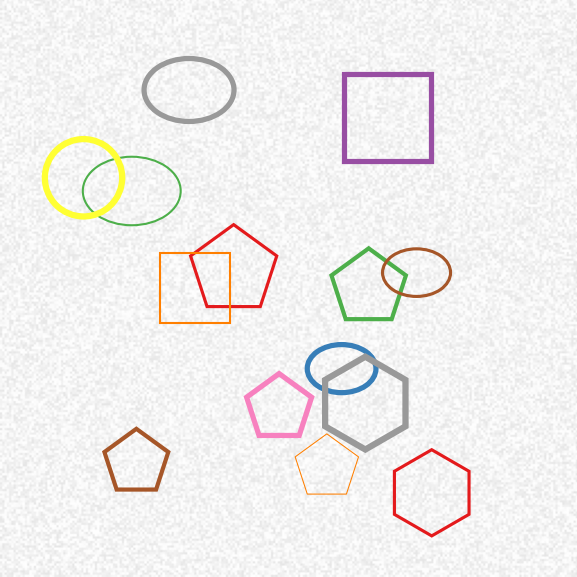[{"shape": "hexagon", "thickness": 1.5, "radius": 0.37, "center": [0.748, 0.146]}, {"shape": "pentagon", "thickness": 1.5, "radius": 0.39, "center": [0.405, 0.532]}, {"shape": "oval", "thickness": 2.5, "radius": 0.3, "center": [0.592, 0.361]}, {"shape": "pentagon", "thickness": 2, "radius": 0.34, "center": [0.638, 0.501]}, {"shape": "oval", "thickness": 1, "radius": 0.42, "center": [0.228, 0.668]}, {"shape": "square", "thickness": 2.5, "radius": 0.38, "center": [0.671, 0.796]}, {"shape": "square", "thickness": 1, "radius": 0.31, "center": [0.337, 0.5]}, {"shape": "pentagon", "thickness": 0.5, "radius": 0.29, "center": [0.566, 0.19]}, {"shape": "circle", "thickness": 3, "radius": 0.33, "center": [0.145, 0.691]}, {"shape": "pentagon", "thickness": 2, "radius": 0.29, "center": [0.236, 0.198]}, {"shape": "oval", "thickness": 1.5, "radius": 0.29, "center": [0.721, 0.527]}, {"shape": "pentagon", "thickness": 2.5, "radius": 0.3, "center": [0.483, 0.293]}, {"shape": "hexagon", "thickness": 3, "radius": 0.4, "center": [0.633, 0.301]}, {"shape": "oval", "thickness": 2.5, "radius": 0.39, "center": [0.327, 0.843]}]